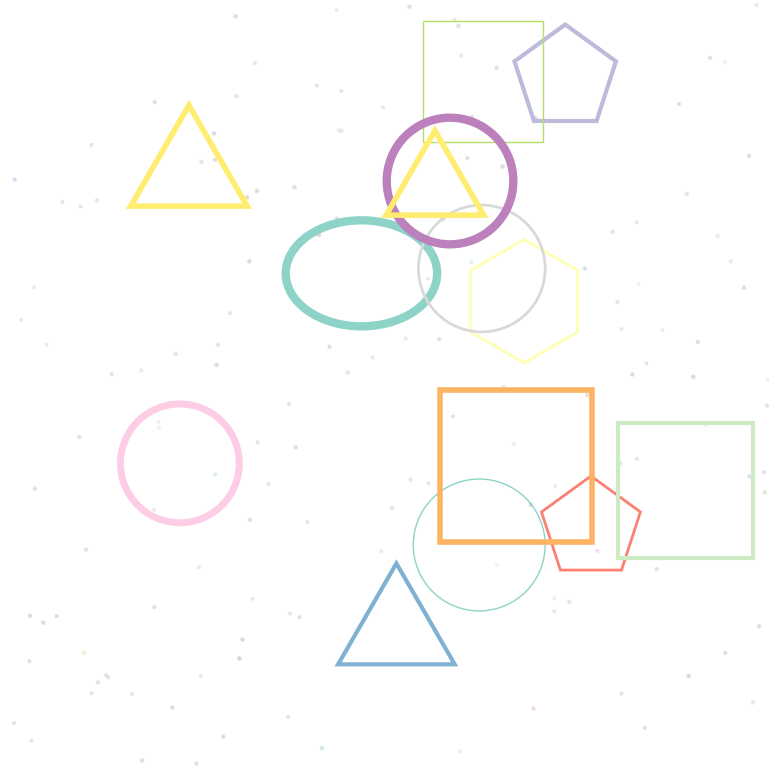[{"shape": "oval", "thickness": 3, "radius": 0.49, "center": [0.469, 0.645]}, {"shape": "circle", "thickness": 0.5, "radius": 0.43, "center": [0.622, 0.292]}, {"shape": "hexagon", "thickness": 1, "radius": 0.4, "center": [0.681, 0.609]}, {"shape": "pentagon", "thickness": 1.5, "radius": 0.35, "center": [0.734, 0.899]}, {"shape": "pentagon", "thickness": 1, "radius": 0.34, "center": [0.767, 0.314]}, {"shape": "triangle", "thickness": 1.5, "radius": 0.44, "center": [0.515, 0.181]}, {"shape": "square", "thickness": 2, "radius": 0.49, "center": [0.67, 0.395]}, {"shape": "square", "thickness": 0.5, "radius": 0.39, "center": [0.627, 0.894]}, {"shape": "circle", "thickness": 2.5, "radius": 0.39, "center": [0.234, 0.398]}, {"shape": "circle", "thickness": 1, "radius": 0.41, "center": [0.626, 0.651]}, {"shape": "circle", "thickness": 3, "radius": 0.41, "center": [0.584, 0.765]}, {"shape": "square", "thickness": 1.5, "radius": 0.44, "center": [0.89, 0.363]}, {"shape": "triangle", "thickness": 2, "radius": 0.44, "center": [0.245, 0.776]}, {"shape": "triangle", "thickness": 2, "radius": 0.37, "center": [0.565, 0.757]}]